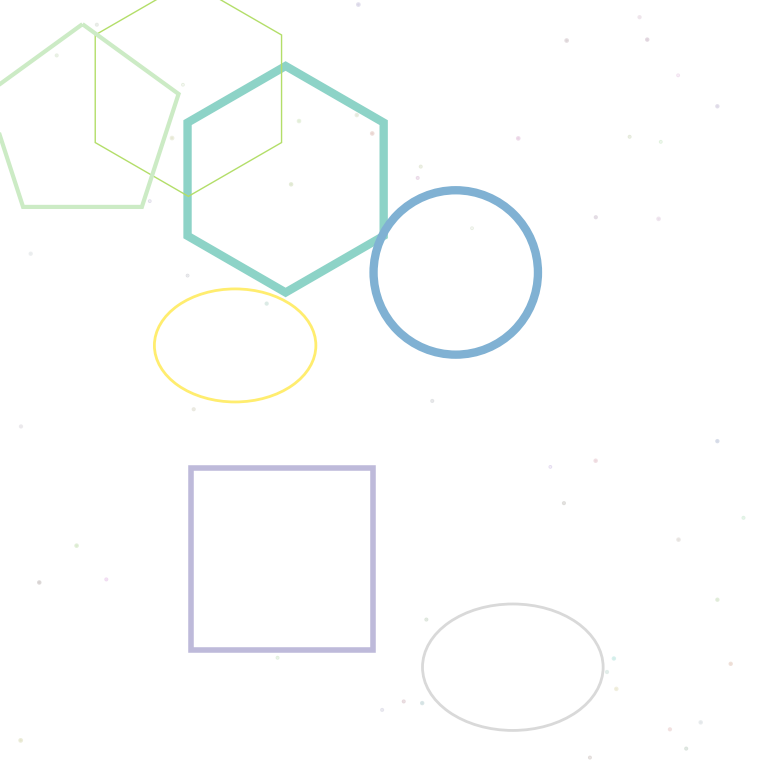[{"shape": "hexagon", "thickness": 3, "radius": 0.74, "center": [0.371, 0.767]}, {"shape": "square", "thickness": 2, "radius": 0.59, "center": [0.366, 0.274]}, {"shape": "circle", "thickness": 3, "radius": 0.53, "center": [0.592, 0.646]}, {"shape": "hexagon", "thickness": 0.5, "radius": 0.7, "center": [0.245, 0.885]}, {"shape": "oval", "thickness": 1, "radius": 0.59, "center": [0.666, 0.133]}, {"shape": "pentagon", "thickness": 1.5, "radius": 0.66, "center": [0.107, 0.837]}, {"shape": "oval", "thickness": 1, "radius": 0.52, "center": [0.305, 0.551]}]